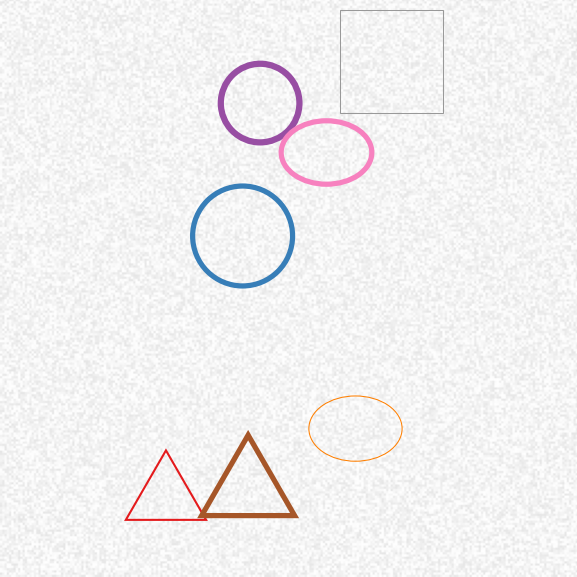[{"shape": "triangle", "thickness": 1, "radius": 0.4, "center": [0.287, 0.139]}, {"shape": "circle", "thickness": 2.5, "radius": 0.43, "center": [0.42, 0.59]}, {"shape": "circle", "thickness": 3, "radius": 0.34, "center": [0.45, 0.821]}, {"shape": "oval", "thickness": 0.5, "radius": 0.4, "center": [0.616, 0.257]}, {"shape": "triangle", "thickness": 2.5, "radius": 0.46, "center": [0.43, 0.153]}, {"shape": "oval", "thickness": 2.5, "radius": 0.39, "center": [0.565, 0.735]}, {"shape": "square", "thickness": 0.5, "radius": 0.45, "center": [0.678, 0.893]}]